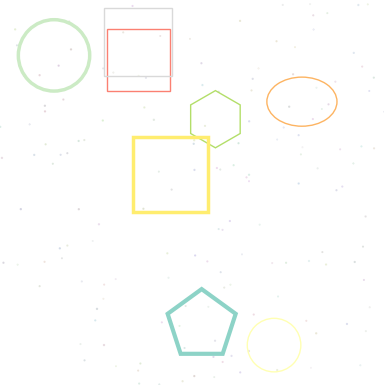[{"shape": "pentagon", "thickness": 3, "radius": 0.46, "center": [0.524, 0.156]}, {"shape": "circle", "thickness": 1, "radius": 0.35, "center": [0.712, 0.104]}, {"shape": "square", "thickness": 1, "radius": 0.4, "center": [0.36, 0.843]}, {"shape": "oval", "thickness": 1, "radius": 0.46, "center": [0.784, 0.736]}, {"shape": "hexagon", "thickness": 1, "radius": 0.37, "center": [0.56, 0.69]}, {"shape": "square", "thickness": 1, "radius": 0.44, "center": [0.358, 0.892]}, {"shape": "circle", "thickness": 2.5, "radius": 0.46, "center": [0.14, 0.856]}, {"shape": "square", "thickness": 2.5, "radius": 0.49, "center": [0.443, 0.547]}]